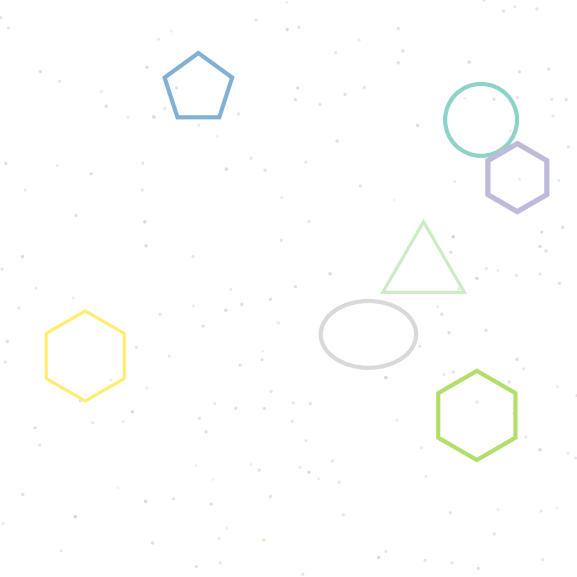[{"shape": "circle", "thickness": 2, "radius": 0.31, "center": [0.833, 0.792]}, {"shape": "hexagon", "thickness": 2.5, "radius": 0.29, "center": [0.896, 0.692]}, {"shape": "pentagon", "thickness": 2, "radius": 0.31, "center": [0.344, 0.846]}, {"shape": "hexagon", "thickness": 2, "radius": 0.39, "center": [0.826, 0.28]}, {"shape": "oval", "thickness": 2, "radius": 0.41, "center": [0.638, 0.42]}, {"shape": "triangle", "thickness": 1.5, "radius": 0.41, "center": [0.733, 0.534]}, {"shape": "hexagon", "thickness": 1.5, "radius": 0.39, "center": [0.148, 0.383]}]